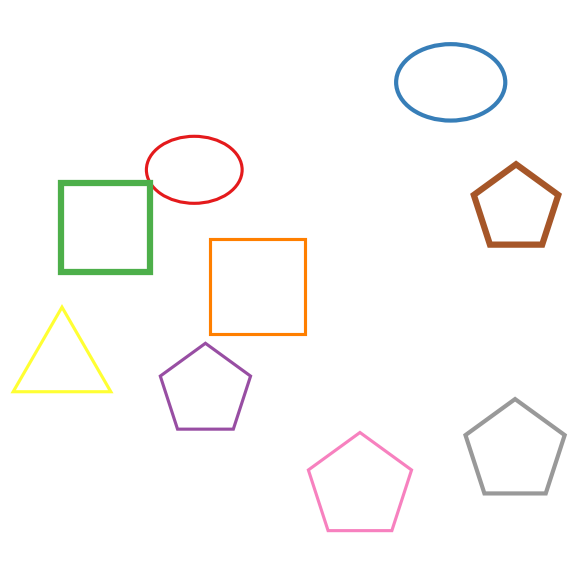[{"shape": "oval", "thickness": 1.5, "radius": 0.41, "center": [0.336, 0.705]}, {"shape": "oval", "thickness": 2, "radius": 0.47, "center": [0.78, 0.857]}, {"shape": "square", "thickness": 3, "radius": 0.39, "center": [0.182, 0.605]}, {"shape": "pentagon", "thickness": 1.5, "radius": 0.41, "center": [0.356, 0.323]}, {"shape": "square", "thickness": 1.5, "radius": 0.41, "center": [0.446, 0.503]}, {"shape": "triangle", "thickness": 1.5, "radius": 0.49, "center": [0.107, 0.37]}, {"shape": "pentagon", "thickness": 3, "radius": 0.38, "center": [0.894, 0.638]}, {"shape": "pentagon", "thickness": 1.5, "radius": 0.47, "center": [0.623, 0.156]}, {"shape": "pentagon", "thickness": 2, "radius": 0.45, "center": [0.892, 0.218]}]